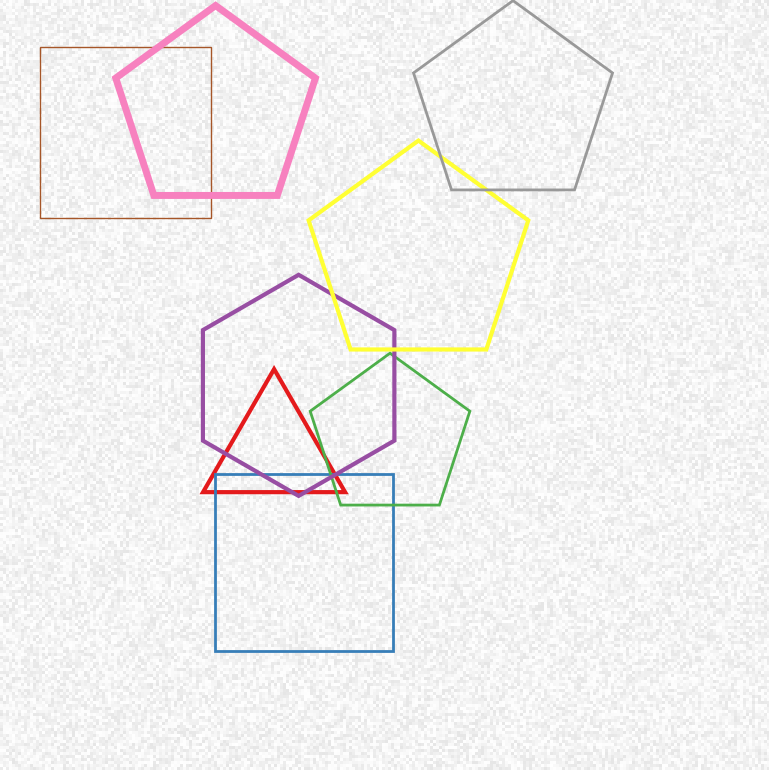[{"shape": "triangle", "thickness": 1.5, "radius": 0.53, "center": [0.356, 0.414]}, {"shape": "square", "thickness": 1, "radius": 0.58, "center": [0.395, 0.27]}, {"shape": "pentagon", "thickness": 1, "radius": 0.55, "center": [0.507, 0.432]}, {"shape": "hexagon", "thickness": 1.5, "radius": 0.72, "center": [0.388, 0.5]}, {"shape": "pentagon", "thickness": 1.5, "radius": 0.75, "center": [0.543, 0.667]}, {"shape": "square", "thickness": 0.5, "radius": 0.56, "center": [0.162, 0.828]}, {"shape": "pentagon", "thickness": 2.5, "radius": 0.68, "center": [0.28, 0.856]}, {"shape": "pentagon", "thickness": 1, "radius": 0.68, "center": [0.666, 0.863]}]